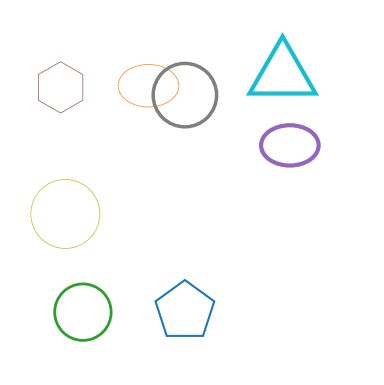[{"shape": "pentagon", "thickness": 1.5, "radius": 0.4, "center": [0.48, 0.192]}, {"shape": "oval", "thickness": 0.5, "radius": 0.39, "center": [0.386, 0.777]}, {"shape": "circle", "thickness": 2, "radius": 0.37, "center": [0.215, 0.189]}, {"shape": "oval", "thickness": 3, "radius": 0.37, "center": [0.753, 0.622]}, {"shape": "hexagon", "thickness": 0.5, "radius": 0.33, "center": [0.157, 0.773]}, {"shape": "circle", "thickness": 2.5, "radius": 0.41, "center": [0.48, 0.753]}, {"shape": "circle", "thickness": 0.5, "radius": 0.45, "center": [0.17, 0.444]}, {"shape": "triangle", "thickness": 3, "radius": 0.5, "center": [0.734, 0.807]}]